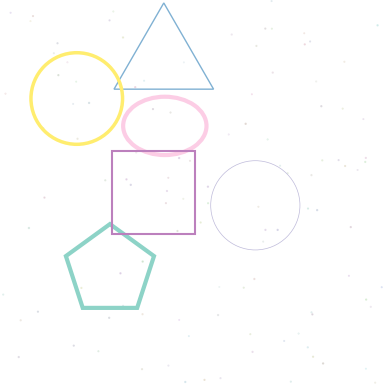[{"shape": "pentagon", "thickness": 3, "radius": 0.6, "center": [0.286, 0.298]}, {"shape": "circle", "thickness": 0.5, "radius": 0.58, "center": [0.663, 0.467]}, {"shape": "triangle", "thickness": 1, "radius": 0.75, "center": [0.425, 0.843]}, {"shape": "oval", "thickness": 3, "radius": 0.54, "center": [0.428, 0.673]}, {"shape": "square", "thickness": 1.5, "radius": 0.54, "center": [0.398, 0.5]}, {"shape": "circle", "thickness": 2.5, "radius": 0.59, "center": [0.199, 0.744]}]